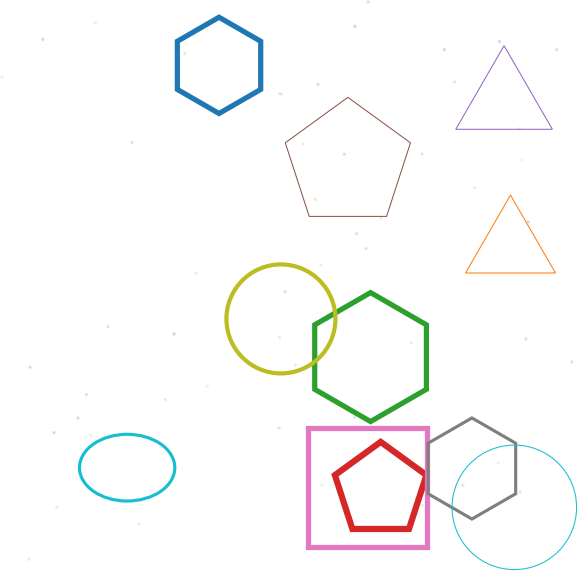[{"shape": "hexagon", "thickness": 2.5, "radius": 0.42, "center": [0.379, 0.886]}, {"shape": "triangle", "thickness": 0.5, "radius": 0.45, "center": [0.884, 0.571]}, {"shape": "hexagon", "thickness": 2.5, "radius": 0.56, "center": [0.642, 0.381]}, {"shape": "pentagon", "thickness": 3, "radius": 0.42, "center": [0.659, 0.151]}, {"shape": "triangle", "thickness": 0.5, "radius": 0.48, "center": [0.873, 0.824]}, {"shape": "pentagon", "thickness": 0.5, "radius": 0.57, "center": [0.602, 0.717]}, {"shape": "square", "thickness": 2.5, "radius": 0.52, "center": [0.637, 0.155]}, {"shape": "hexagon", "thickness": 1.5, "radius": 0.44, "center": [0.817, 0.188]}, {"shape": "circle", "thickness": 2, "radius": 0.47, "center": [0.486, 0.447]}, {"shape": "circle", "thickness": 0.5, "radius": 0.54, "center": [0.891, 0.121]}, {"shape": "oval", "thickness": 1.5, "radius": 0.41, "center": [0.22, 0.189]}]